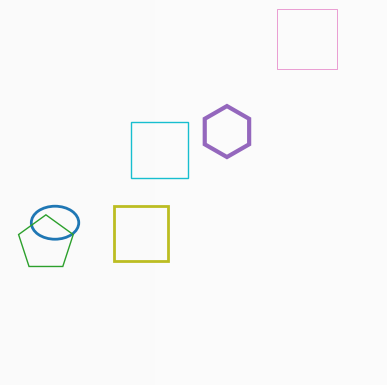[{"shape": "oval", "thickness": 2, "radius": 0.31, "center": [0.142, 0.422]}, {"shape": "pentagon", "thickness": 1, "radius": 0.37, "center": [0.118, 0.368]}, {"shape": "hexagon", "thickness": 3, "radius": 0.33, "center": [0.586, 0.658]}, {"shape": "square", "thickness": 0.5, "radius": 0.39, "center": [0.791, 0.898]}, {"shape": "square", "thickness": 2, "radius": 0.35, "center": [0.364, 0.393]}, {"shape": "square", "thickness": 1, "radius": 0.36, "center": [0.412, 0.61]}]